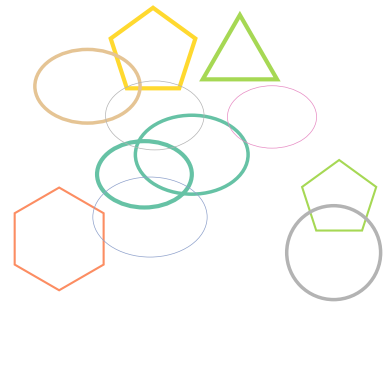[{"shape": "oval", "thickness": 3, "radius": 0.62, "center": [0.375, 0.547]}, {"shape": "oval", "thickness": 2.5, "radius": 0.73, "center": [0.498, 0.598]}, {"shape": "hexagon", "thickness": 1.5, "radius": 0.67, "center": [0.154, 0.379]}, {"shape": "oval", "thickness": 0.5, "radius": 0.74, "center": [0.39, 0.436]}, {"shape": "oval", "thickness": 0.5, "radius": 0.58, "center": [0.707, 0.696]}, {"shape": "triangle", "thickness": 3, "radius": 0.56, "center": [0.623, 0.85]}, {"shape": "pentagon", "thickness": 1.5, "radius": 0.51, "center": [0.881, 0.483]}, {"shape": "pentagon", "thickness": 3, "radius": 0.58, "center": [0.397, 0.864]}, {"shape": "oval", "thickness": 2.5, "radius": 0.68, "center": [0.227, 0.776]}, {"shape": "circle", "thickness": 2.5, "radius": 0.61, "center": [0.867, 0.344]}, {"shape": "oval", "thickness": 0.5, "radius": 0.64, "center": [0.402, 0.7]}]